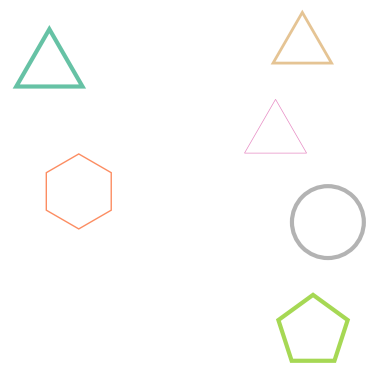[{"shape": "triangle", "thickness": 3, "radius": 0.5, "center": [0.128, 0.825]}, {"shape": "hexagon", "thickness": 1, "radius": 0.49, "center": [0.205, 0.503]}, {"shape": "triangle", "thickness": 0.5, "radius": 0.47, "center": [0.716, 0.649]}, {"shape": "pentagon", "thickness": 3, "radius": 0.47, "center": [0.813, 0.139]}, {"shape": "triangle", "thickness": 2, "radius": 0.44, "center": [0.785, 0.88]}, {"shape": "circle", "thickness": 3, "radius": 0.47, "center": [0.852, 0.423]}]